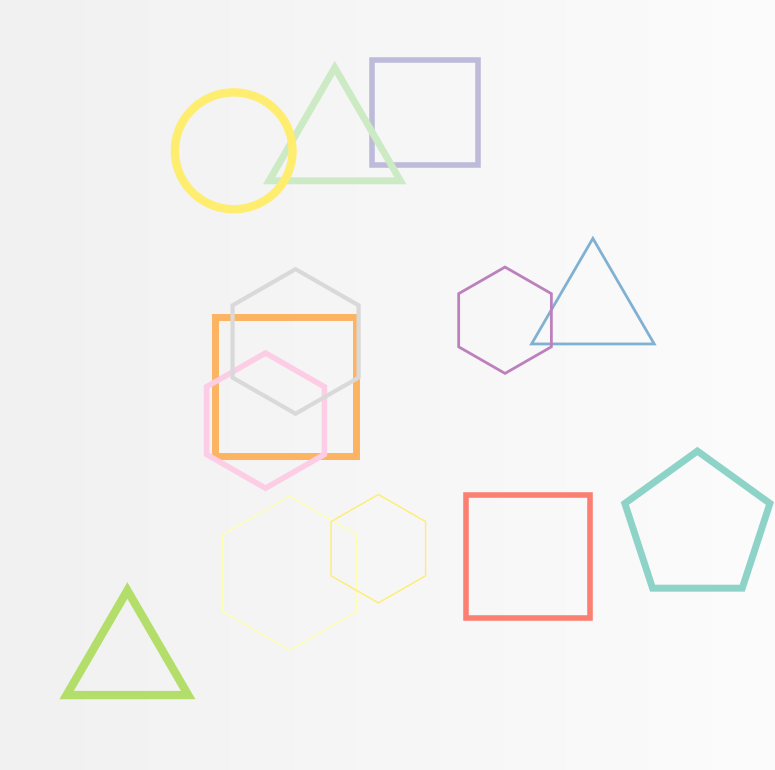[{"shape": "pentagon", "thickness": 2.5, "radius": 0.49, "center": [0.9, 0.316]}, {"shape": "hexagon", "thickness": 0.5, "radius": 0.5, "center": [0.374, 0.256]}, {"shape": "square", "thickness": 2, "radius": 0.34, "center": [0.548, 0.854]}, {"shape": "square", "thickness": 2, "radius": 0.4, "center": [0.681, 0.277]}, {"shape": "triangle", "thickness": 1, "radius": 0.46, "center": [0.765, 0.599]}, {"shape": "square", "thickness": 2.5, "radius": 0.45, "center": [0.368, 0.498]}, {"shape": "triangle", "thickness": 3, "radius": 0.45, "center": [0.164, 0.143]}, {"shape": "hexagon", "thickness": 2, "radius": 0.44, "center": [0.343, 0.454]}, {"shape": "hexagon", "thickness": 1.5, "radius": 0.47, "center": [0.381, 0.557]}, {"shape": "hexagon", "thickness": 1, "radius": 0.35, "center": [0.652, 0.584]}, {"shape": "triangle", "thickness": 2.5, "radius": 0.49, "center": [0.432, 0.814]}, {"shape": "circle", "thickness": 3, "radius": 0.38, "center": [0.302, 0.804]}, {"shape": "hexagon", "thickness": 0.5, "radius": 0.35, "center": [0.488, 0.287]}]